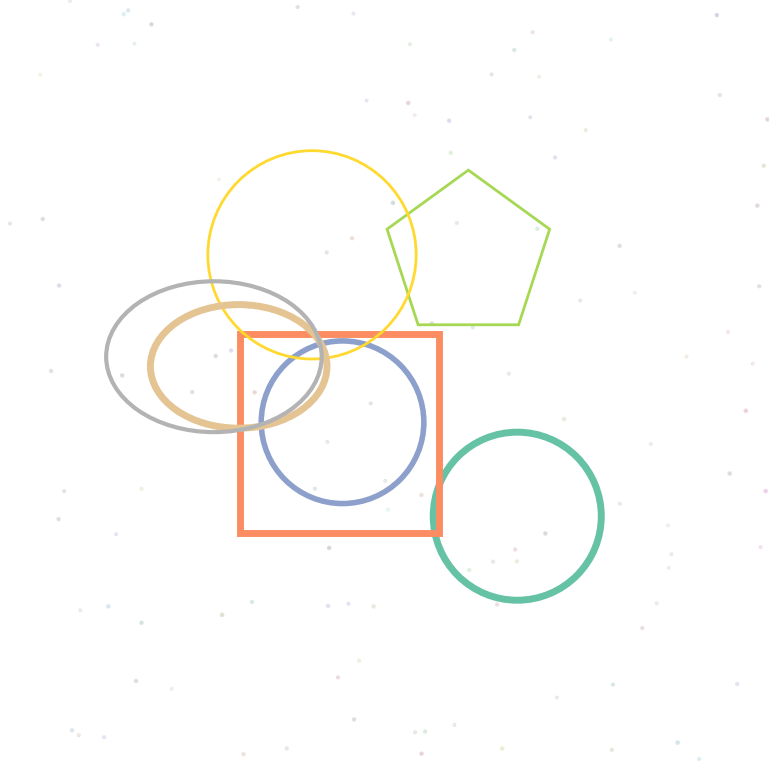[{"shape": "circle", "thickness": 2.5, "radius": 0.55, "center": [0.672, 0.33]}, {"shape": "square", "thickness": 2.5, "radius": 0.65, "center": [0.441, 0.436]}, {"shape": "circle", "thickness": 2, "radius": 0.53, "center": [0.445, 0.452]}, {"shape": "pentagon", "thickness": 1, "radius": 0.56, "center": [0.608, 0.668]}, {"shape": "circle", "thickness": 1, "radius": 0.68, "center": [0.405, 0.669]}, {"shape": "oval", "thickness": 2.5, "radius": 0.57, "center": [0.31, 0.524]}, {"shape": "oval", "thickness": 1.5, "radius": 0.7, "center": [0.278, 0.537]}]